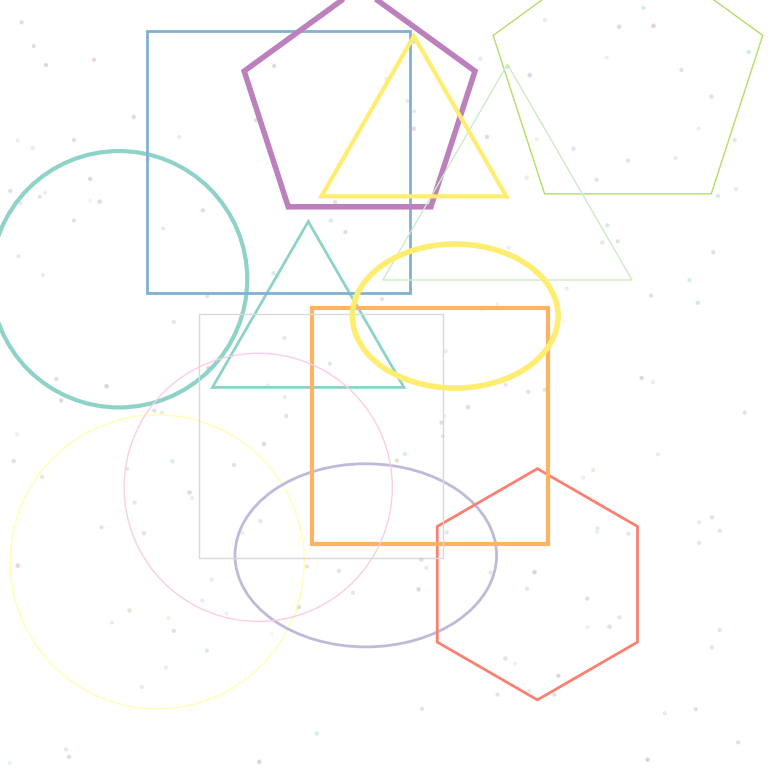[{"shape": "triangle", "thickness": 1, "radius": 0.72, "center": [0.4, 0.569]}, {"shape": "circle", "thickness": 1.5, "radius": 0.83, "center": [0.155, 0.637]}, {"shape": "circle", "thickness": 0.5, "radius": 0.95, "center": [0.204, 0.27]}, {"shape": "oval", "thickness": 1, "radius": 0.85, "center": [0.475, 0.279]}, {"shape": "hexagon", "thickness": 1, "radius": 0.75, "center": [0.698, 0.241]}, {"shape": "square", "thickness": 1, "radius": 0.85, "center": [0.362, 0.79]}, {"shape": "square", "thickness": 1.5, "radius": 0.77, "center": [0.558, 0.447]}, {"shape": "pentagon", "thickness": 0.5, "radius": 0.92, "center": [0.815, 0.897]}, {"shape": "circle", "thickness": 0.5, "radius": 0.87, "center": [0.335, 0.367]}, {"shape": "square", "thickness": 0.5, "radius": 0.79, "center": [0.417, 0.434]}, {"shape": "pentagon", "thickness": 2, "radius": 0.79, "center": [0.467, 0.859]}, {"shape": "triangle", "thickness": 0.5, "radius": 0.93, "center": [0.659, 0.73]}, {"shape": "oval", "thickness": 2, "radius": 0.67, "center": [0.591, 0.59]}, {"shape": "triangle", "thickness": 1.5, "radius": 0.69, "center": [0.538, 0.814]}]